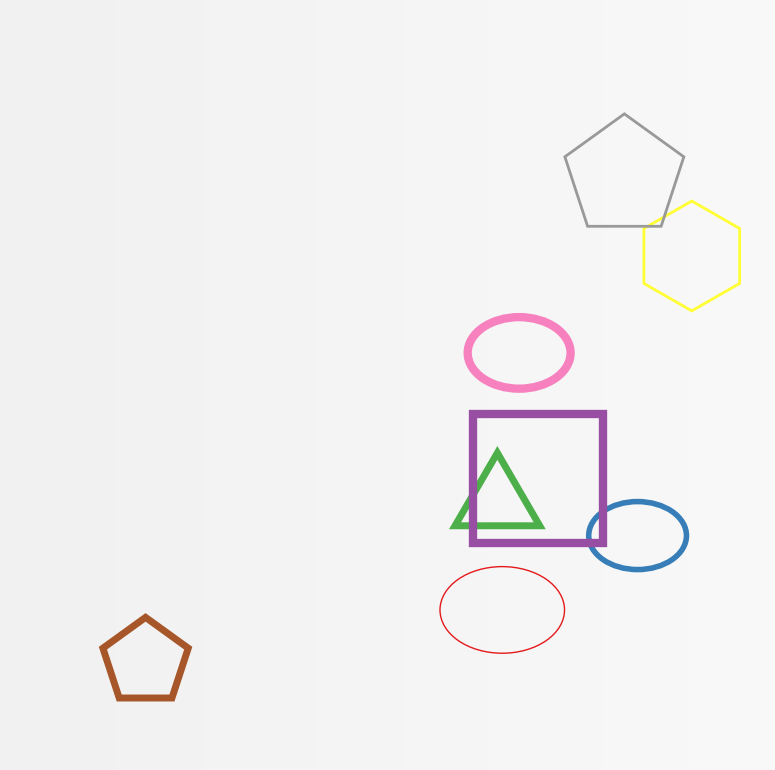[{"shape": "oval", "thickness": 0.5, "radius": 0.4, "center": [0.648, 0.208]}, {"shape": "oval", "thickness": 2, "radius": 0.32, "center": [0.823, 0.304]}, {"shape": "triangle", "thickness": 2.5, "radius": 0.32, "center": [0.642, 0.349]}, {"shape": "square", "thickness": 3, "radius": 0.42, "center": [0.694, 0.379]}, {"shape": "hexagon", "thickness": 1, "radius": 0.36, "center": [0.893, 0.668]}, {"shape": "pentagon", "thickness": 2.5, "radius": 0.29, "center": [0.188, 0.14]}, {"shape": "oval", "thickness": 3, "radius": 0.33, "center": [0.67, 0.542]}, {"shape": "pentagon", "thickness": 1, "radius": 0.4, "center": [0.806, 0.771]}]